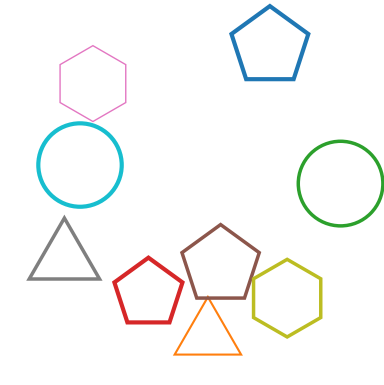[{"shape": "pentagon", "thickness": 3, "radius": 0.52, "center": [0.701, 0.879]}, {"shape": "triangle", "thickness": 1.5, "radius": 0.5, "center": [0.54, 0.129]}, {"shape": "circle", "thickness": 2.5, "radius": 0.55, "center": [0.885, 0.523]}, {"shape": "pentagon", "thickness": 3, "radius": 0.46, "center": [0.386, 0.238]}, {"shape": "pentagon", "thickness": 2.5, "radius": 0.53, "center": [0.573, 0.311]}, {"shape": "hexagon", "thickness": 1, "radius": 0.49, "center": [0.241, 0.783]}, {"shape": "triangle", "thickness": 2.5, "radius": 0.53, "center": [0.167, 0.328]}, {"shape": "hexagon", "thickness": 2.5, "radius": 0.5, "center": [0.746, 0.226]}, {"shape": "circle", "thickness": 3, "radius": 0.54, "center": [0.208, 0.571]}]